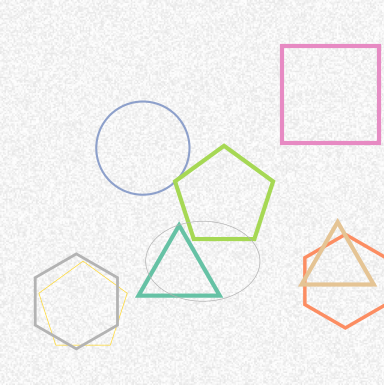[{"shape": "triangle", "thickness": 3, "radius": 0.61, "center": [0.465, 0.293]}, {"shape": "hexagon", "thickness": 2.5, "radius": 0.61, "center": [0.897, 0.27]}, {"shape": "circle", "thickness": 1.5, "radius": 0.61, "center": [0.371, 0.615]}, {"shape": "square", "thickness": 3, "radius": 0.63, "center": [0.857, 0.754]}, {"shape": "pentagon", "thickness": 3, "radius": 0.67, "center": [0.582, 0.487]}, {"shape": "pentagon", "thickness": 0.5, "radius": 0.6, "center": [0.216, 0.201]}, {"shape": "triangle", "thickness": 3, "radius": 0.54, "center": [0.877, 0.315]}, {"shape": "hexagon", "thickness": 2, "radius": 0.62, "center": [0.198, 0.217]}, {"shape": "oval", "thickness": 0.5, "radius": 0.74, "center": [0.527, 0.321]}]